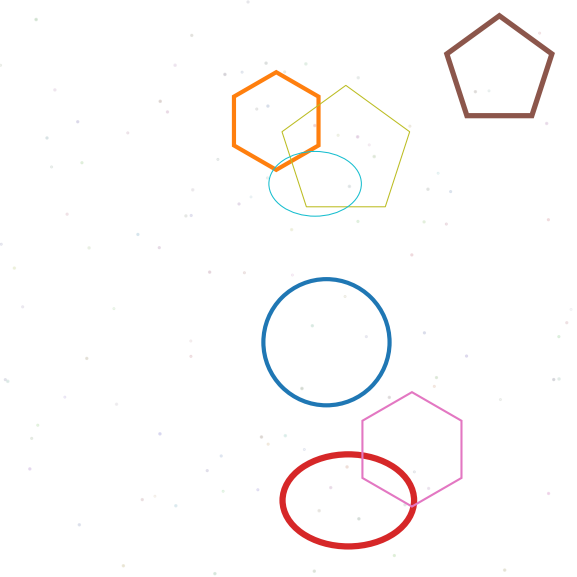[{"shape": "circle", "thickness": 2, "radius": 0.55, "center": [0.565, 0.407]}, {"shape": "hexagon", "thickness": 2, "radius": 0.42, "center": [0.478, 0.79]}, {"shape": "oval", "thickness": 3, "radius": 0.57, "center": [0.603, 0.133]}, {"shape": "pentagon", "thickness": 2.5, "radius": 0.48, "center": [0.865, 0.876]}, {"shape": "hexagon", "thickness": 1, "radius": 0.5, "center": [0.713, 0.221]}, {"shape": "pentagon", "thickness": 0.5, "radius": 0.58, "center": [0.599, 0.735]}, {"shape": "oval", "thickness": 0.5, "radius": 0.4, "center": [0.546, 0.681]}]